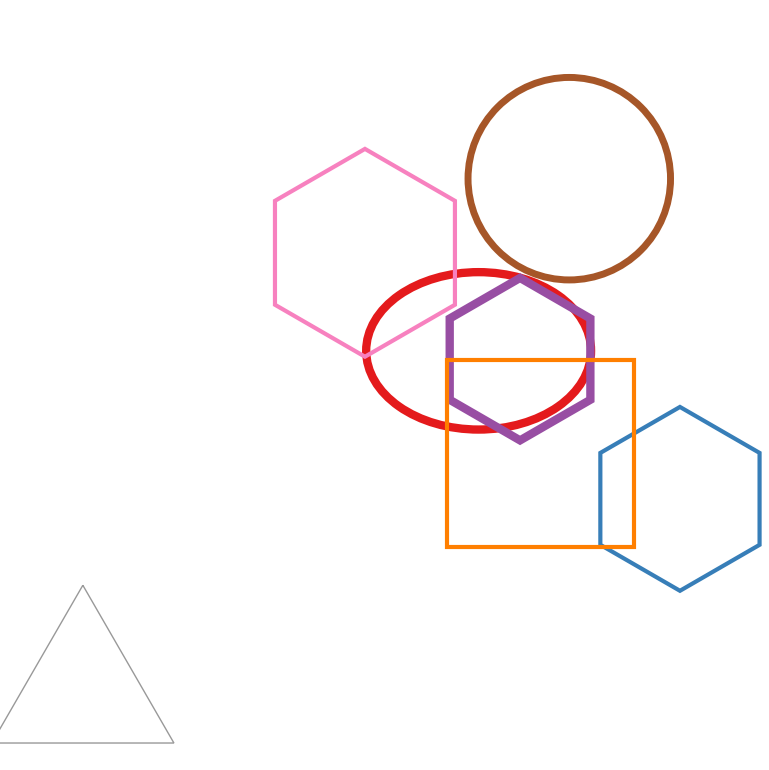[{"shape": "oval", "thickness": 3, "radius": 0.73, "center": [0.622, 0.544]}, {"shape": "hexagon", "thickness": 1.5, "radius": 0.6, "center": [0.883, 0.352]}, {"shape": "hexagon", "thickness": 3, "radius": 0.53, "center": [0.675, 0.534]}, {"shape": "square", "thickness": 1.5, "radius": 0.61, "center": [0.702, 0.411]}, {"shape": "circle", "thickness": 2.5, "radius": 0.66, "center": [0.739, 0.768]}, {"shape": "hexagon", "thickness": 1.5, "radius": 0.67, "center": [0.474, 0.672]}, {"shape": "triangle", "thickness": 0.5, "radius": 0.68, "center": [0.108, 0.103]}]